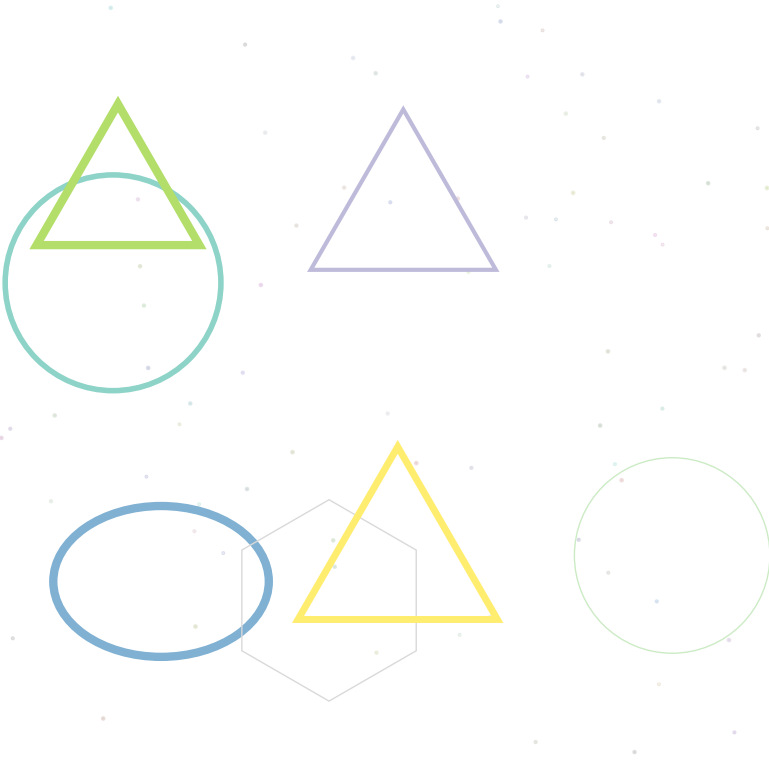[{"shape": "circle", "thickness": 2, "radius": 0.7, "center": [0.147, 0.633]}, {"shape": "triangle", "thickness": 1.5, "radius": 0.69, "center": [0.524, 0.719]}, {"shape": "oval", "thickness": 3, "radius": 0.7, "center": [0.209, 0.245]}, {"shape": "triangle", "thickness": 3, "radius": 0.61, "center": [0.153, 0.743]}, {"shape": "hexagon", "thickness": 0.5, "radius": 0.65, "center": [0.427, 0.22]}, {"shape": "circle", "thickness": 0.5, "radius": 0.63, "center": [0.873, 0.279]}, {"shape": "triangle", "thickness": 2.5, "radius": 0.75, "center": [0.517, 0.27]}]